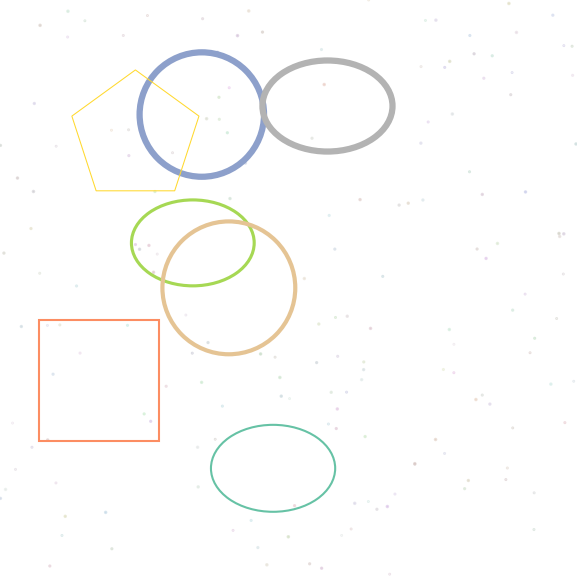[{"shape": "oval", "thickness": 1, "radius": 0.54, "center": [0.473, 0.188]}, {"shape": "square", "thickness": 1, "radius": 0.52, "center": [0.172, 0.34]}, {"shape": "circle", "thickness": 3, "radius": 0.54, "center": [0.349, 0.801]}, {"shape": "oval", "thickness": 1.5, "radius": 0.53, "center": [0.334, 0.579]}, {"shape": "pentagon", "thickness": 0.5, "radius": 0.58, "center": [0.234, 0.762]}, {"shape": "circle", "thickness": 2, "radius": 0.58, "center": [0.396, 0.501]}, {"shape": "oval", "thickness": 3, "radius": 0.56, "center": [0.567, 0.816]}]